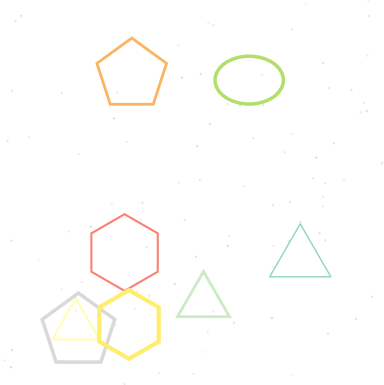[{"shape": "triangle", "thickness": 1, "radius": 0.46, "center": [0.78, 0.327]}, {"shape": "triangle", "thickness": 1.5, "radius": 0.35, "center": [0.197, 0.154]}, {"shape": "hexagon", "thickness": 1.5, "radius": 0.5, "center": [0.324, 0.344]}, {"shape": "pentagon", "thickness": 2, "radius": 0.48, "center": [0.342, 0.806]}, {"shape": "oval", "thickness": 2.5, "radius": 0.44, "center": [0.647, 0.792]}, {"shape": "pentagon", "thickness": 2.5, "radius": 0.5, "center": [0.204, 0.14]}, {"shape": "triangle", "thickness": 2, "radius": 0.39, "center": [0.529, 0.216]}, {"shape": "hexagon", "thickness": 3, "radius": 0.45, "center": [0.335, 0.157]}]